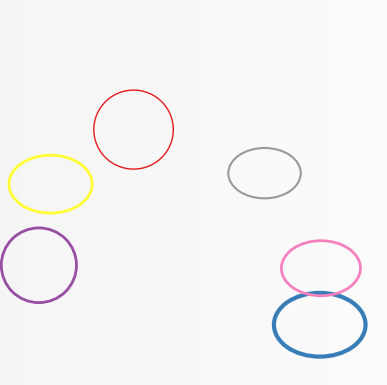[{"shape": "circle", "thickness": 1, "radius": 0.51, "center": [0.345, 0.663]}, {"shape": "oval", "thickness": 3, "radius": 0.59, "center": [0.825, 0.157]}, {"shape": "circle", "thickness": 2, "radius": 0.49, "center": [0.1, 0.311]}, {"shape": "oval", "thickness": 2, "radius": 0.54, "center": [0.13, 0.522]}, {"shape": "oval", "thickness": 2, "radius": 0.51, "center": [0.828, 0.303]}, {"shape": "oval", "thickness": 1.5, "radius": 0.47, "center": [0.683, 0.55]}]